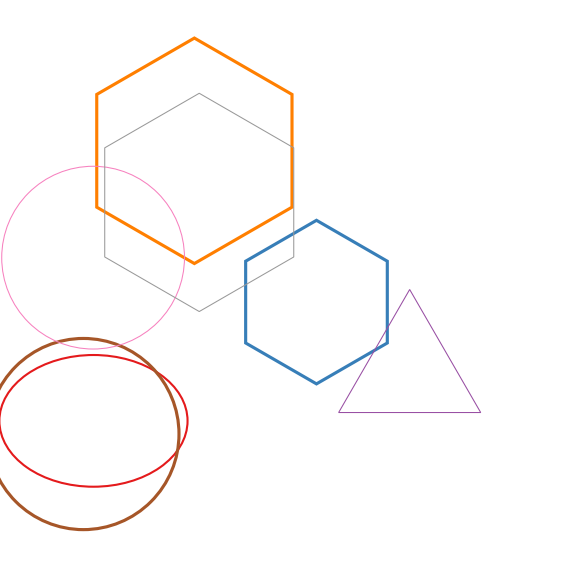[{"shape": "oval", "thickness": 1, "radius": 0.81, "center": [0.162, 0.27]}, {"shape": "hexagon", "thickness": 1.5, "radius": 0.71, "center": [0.548, 0.476]}, {"shape": "triangle", "thickness": 0.5, "radius": 0.71, "center": [0.709, 0.356]}, {"shape": "hexagon", "thickness": 1.5, "radius": 0.98, "center": [0.337, 0.738]}, {"shape": "circle", "thickness": 1.5, "radius": 0.83, "center": [0.144, 0.248]}, {"shape": "circle", "thickness": 0.5, "radius": 0.79, "center": [0.161, 0.553]}, {"shape": "hexagon", "thickness": 0.5, "radius": 0.94, "center": [0.345, 0.649]}]